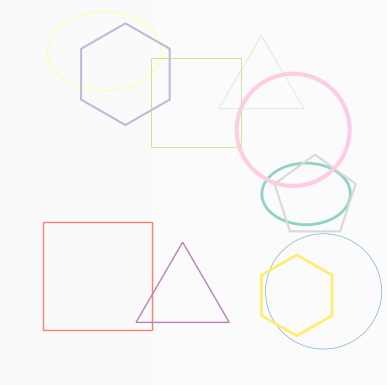[{"shape": "oval", "thickness": 2, "radius": 0.57, "center": [0.79, 0.496]}, {"shape": "oval", "thickness": 1, "radius": 0.74, "center": [0.269, 0.867]}, {"shape": "hexagon", "thickness": 1.5, "radius": 0.66, "center": [0.324, 0.807]}, {"shape": "square", "thickness": 1, "radius": 0.7, "center": [0.251, 0.283]}, {"shape": "circle", "thickness": 0.5, "radius": 0.75, "center": [0.835, 0.243]}, {"shape": "square", "thickness": 0.5, "radius": 0.58, "center": [0.505, 0.733]}, {"shape": "circle", "thickness": 3, "radius": 0.73, "center": [0.757, 0.663]}, {"shape": "pentagon", "thickness": 1.5, "radius": 0.55, "center": [0.813, 0.488]}, {"shape": "triangle", "thickness": 1, "radius": 0.69, "center": [0.471, 0.232]}, {"shape": "triangle", "thickness": 0.5, "radius": 0.64, "center": [0.674, 0.781]}, {"shape": "hexagon", "thickness": 2, "radius": 0.53, "center": [0.766, 0.233]}]